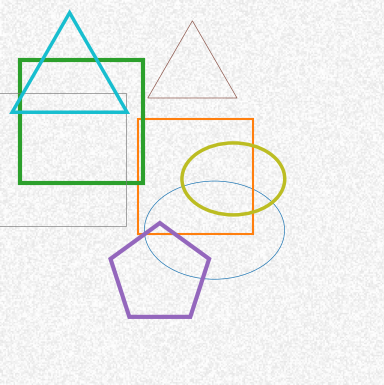[{"shape": "oval", "thickness": 0.5, "radius": 0.91, "center": [0.557, 0.402]}, {"shape": "square", "thickness": 1.5, "radius": 0.75, "center": [0.507, 0.542]}, {"shape": "square", "thickness": 3, "radius": 0.8, "center": [0.211, 0.684]}, {"shape": "pentagon", "thickness": 3, "radius": 0.67, "center": [0.415, 0.286]}, {"shape": "triangle", "thickness": 0.5, "radius": 0.67, "center": [0.5, 0.812]}, {"shape": "square", "thickness": 0.5, "radius": 0.87, "center": [0.154, 0.586]}, {"shape": "oval", "thickness": 2.5, "radius": 0.67, "center": [0.606, 0.535]}, {"shape": "triangle", "thickness": 2.5, "radius": 0.86, "center": [0.181, 0.795]}]